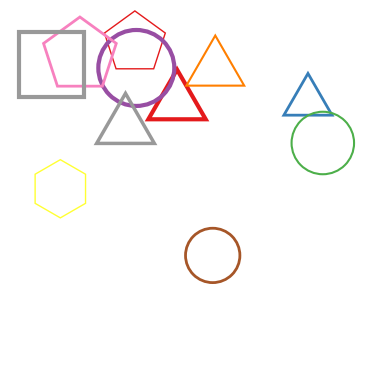[{"shape": "pentagon", "thickness": 1, "radius": 0.42, "center": [0.35, 0.889]}, {"shape": "triangle", "thickness": 3, "radius": 0.43, "center": [0.46, 0.733]}, {"shape": "triangle", "thickness": 2, "radius": 0.36, "center": [0.8, 0.737]}, {"shape": "circle", "thickness": 1.5, "radius": 0.41, "center": [0.838, 0.629]}, {"shape": "circle", "thickness": 3, "radius": 0.49, "center": [0.354, 0.823]}, {"shape": "triangle", "thickness": 1.5, "radius": 0.43, "center": [0.559, 0.821]}, {"shape": "hexagon", "thickness": 1, "radius": 0.38, "center": [0.157, 0.51]}, {"shape": "circle", "thickness": 2, "radius": 0.35, "center": [0.552, 0.337]}, {"shape": "pentagon", "thickness": 2, "radius": 0.5, "center": [0.208, 0.857]}, {"shape": "triangle", "thickness": 2.5, "radius": 0.43, "center": [0.326, 0.671]}, {"shape": "square", "thickness": 3, "radius": 0.42, "center": [0.134, 0.833]}]